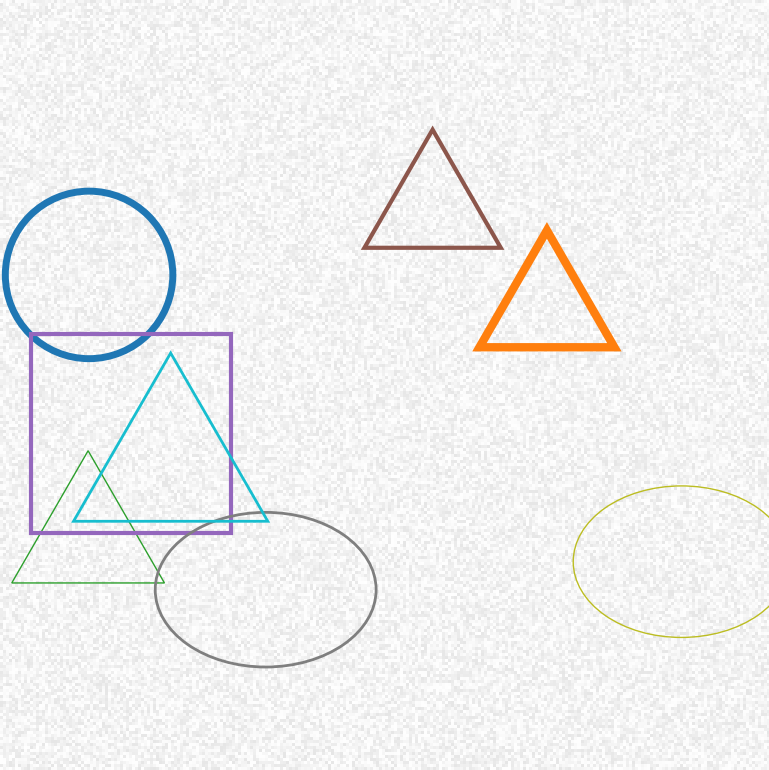[{"shape": "circle", "thickness": 2.5, "radius": 0.54, "center": [0.116, 0.643]}, {"shape": "triangle", "thickness": 3, "radius": 0.51, "center": [0.71, 0.6]}, {"shape": "triangle", "thickness": 0.5, "radius": 0.57, "center": [0.114, 0.3]}, {"shape": "square", "thickness": 1.5, "radius": 0.65, "center": [0.17, 0.437]}, {"shape": "triangle", "thickness": 1.5, "radius": 0.51, "center": [0.562, 0.729]}, {"shape": "oval", "thickness": 1, "radius": 0.72, "center": [0.345, 0.234]}, {"shape": "oval", "thickness": 0.5, "radius": 0.7, "center": [0.885, 0.271]}, {"shape": "triangle", "thickness": 1, "radius": 0.73, "center": [0.222, 0.396]}]